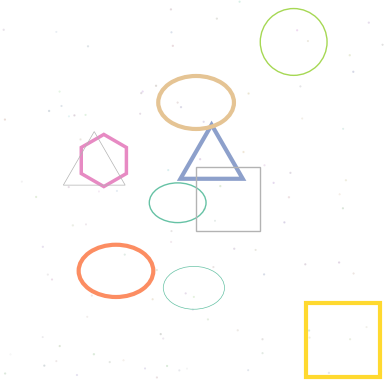[{"shape": "oval", "thickness": 0.5, "radius": 0.4, "center": [0.504, 0.252]}, {"shape": "oval", "thickness": 1, "radius": 0.37, "center": [0.461, 0.473]}, {"shape": "oval", "thickness": 3, "radius": 0.48, "center": [0.301, 0.296]}, {"shape": "triangle", "thickness": 3, "radius": 0.47, "center": [0.55, 0.582]}, {"shape": "hexagon", "thickness": 2.5, "radius": 0.34, "center": [0.27, 0.583]}, {"shape": "circle", "thickness": 1, "radius": 0.43, "center": [0.763, 0.891]}, {"shape": "square", "thickness": 3, "radius": 0.48, "center": [0.89, 0.117]}, {"shape": "oval", "thickness": 3, "radius": 0.49, "center": [0.509, 0.734]}, {"shape": "square", "thickness": 1, "radius": 0.42, "center": [0.592, 0.484]}, {"shape": "triangle", "thickness": 0.5, "radius": 0.46, "center": [0.245, 0.566]}]